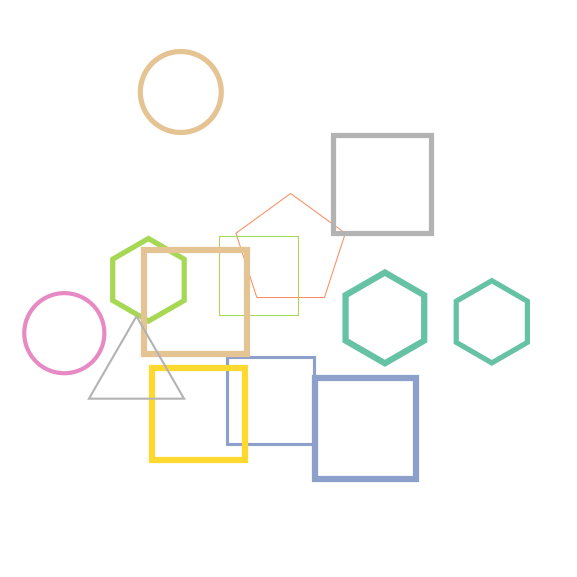[{"shape": "hexagon", "thickness": 2.5, "radius": 0.36, "center": [0.852, 0.442]}, {"shape": "hexagon", "thickness": 3, "radius": 0.39, "center": [0.666, 0.449]}, {"shape": "pentagon", "thickness": 0.5, "radius": 0.5, "center": [0.503, 0.565]}, {"shape": "square", "thickness": 3, "radius": 0.44, "center": [0.633, 0.257]}, {"shape": "square", "thickness": 1.5, "radius": 0.38, "center": [0.469, 0.305]}, {"shape": "circle", "thickness": 2, "radius": 0.35, "center": [0.111, 0.422]}, {"shape": "square", "thickness": 0.5, "radius": 0.34, "center": [0.448, 0.522]}, {"shape": "hexagon", "thickness": 2.5, "radius": 0.36, "center": [0.257, 0.515]}, {"shape": "square", "thickness": 3, "radius": 0.4, "center": [0.343, 0.282]}, {"shape": "circle", "thickness": 2.5, "radius": 0.35, "center": [0.313, 0.84]}, {"shape": "square", "thickness": 3, "radius": 0.45, "center": [0.339, 0.476]}, {"shape": "triangle", "thickness": 1, "radius": 0.48, "center": [0.236, 0.356]}, {"shape": "square", "thickness": 2.5, "radius": 0.43, "center": [0.662, 0.681]}]